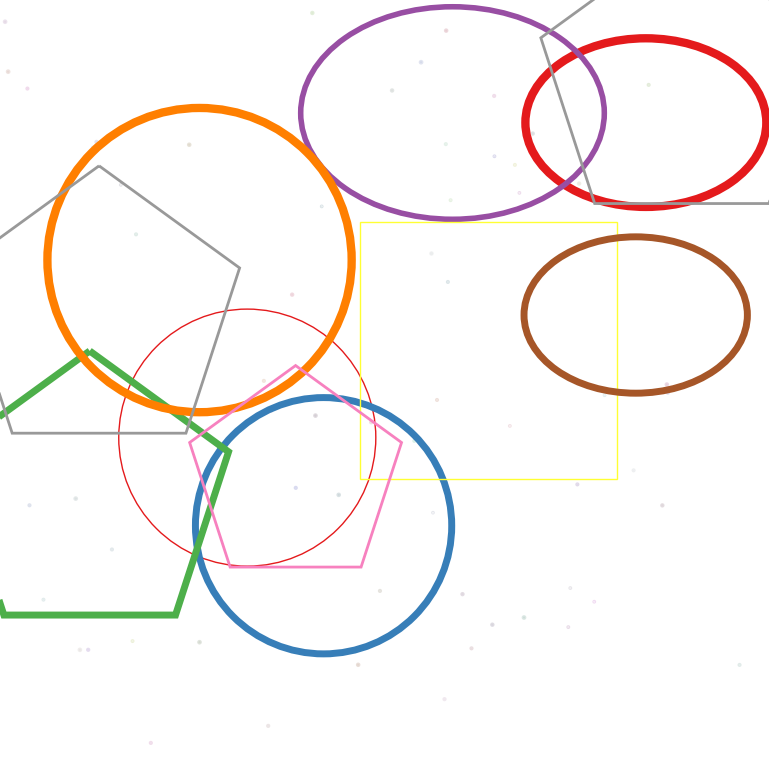[{"shape": "oval", "thickness": 3, "radius": 0.78, "center": [0.839, 0.841]}, {"shape": "circle", "thickness": 0.5, "radius": 0.83, "center": [0.321, 0.432]}, {"shape": "circle", "thickness": 2.5, "radius": 0.83, "center": [0.42, 0.317]}, {"shape": "pentagon", "thickness": 2.5, "radius": 0.95, "center": [0.116, 0.355]}, {"shape": "oval", "thickness": 2, "radius": 0.99, "center": [0.588, 0.853]}, {"shape": "circle", "thickness": 3, "radius": 0.99, "center": [0.259, 0.662]}, {"shape": "square", "thickness": 0.5, "radius": 0.83, "center": [0.634, 0.545]}, {"shape": "oval", "thickness": 2.5, "radius": 0.73, "center": [0.826, 0.591]}, {"shape": "pentagon", "thickness": 1, "radius": 0.72, "center": [0.384, 0.381]}, {"shape": "pentagon", "thickness": 1, "radius": 0.96, "center": [0.129, 0.593]}, {"shape": "pentagon", "thickness": 1, "radius": 0.96, "center": [0.885, 0.891]}]